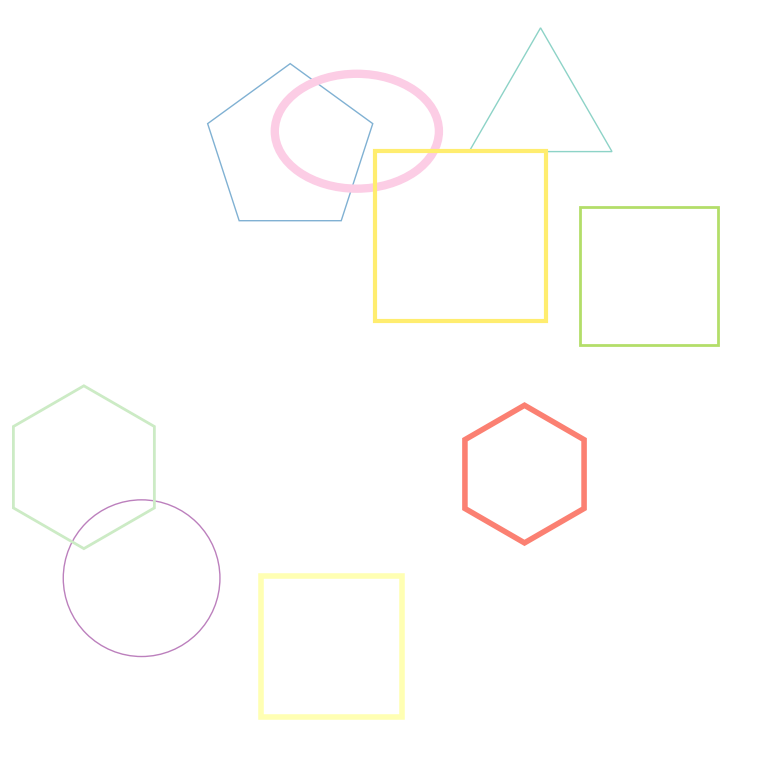[{"shape": "triangle", "thickness": 0.5, "radius": 0.54, "center": [0.702, 0.857]}, {"shape": "square", "thickness": 2, "radius": 0.46, "center": [0.431, 0.16]}, {"shape": "hexagon", "thickness": 2, "radius": 0.45, "center": [0.681, 0.384]}, {"shape": "pentagon", "thickness": 0.5, "radius": 0.56, "center": [0.377, 0.805]}, {"shape": "square", "thickness": 1, "radius": 0.45, "center": [0.843, 0.641]}, {"shape": "oval", "thickness": 3, "radius": 0.53, "center": [0.463, 0.83]}, {"shape": "circle", "thickness": 0.5, "radius": 0.51, "center": [0.184, 0.249]}, {"shape": "hexagon", "thickness": 1, "radius": 0.53, "center": [0.109, 0.393]}, {"shape": "square", "thickness": 1.5, "radius": 0.55, "center": [0.598, 0.694]}]